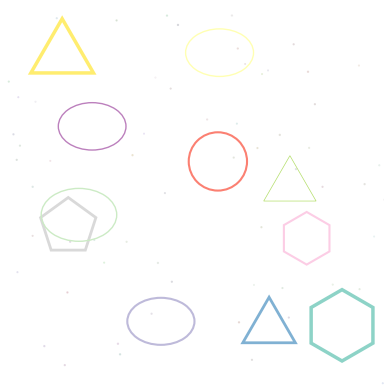[{"shape": "hexagon", "thickness": 2.5, "radius": 0.46, "center": [0.888, 0.155]}, {"shape": "oval", "thickness": 1, "radius": 0.44, "center": [0.57, 0.863]}, {"shape": "oval", "thickness": 1.5, "radius": 0.44, "center": [0.418, 0.165]}, {"shape": "circle", "thickness": 1.5, "radius": 0.38, "center": [0.566, 0.581]}, {"shape": "triangle", "thickness": 2, "radius": 0.39, "center": [0.699, 0.149]}, {"shape": "triangle", "thickness": 0.5, "radius": 0.39, "center": [0.753, 0.517]}, {"shape": "hexagon", "thickness": 1.5, "radius": 0.34, "center": [0.797, 0.381]}, {"shape": "pentagon", "thickness": 2, "radius": 0.38, "center": [0.177, 0.411]}, {"shape": "oval", "thickness": 1, "radius": 0.44, "center": [0.239, 0.672]}, {"shape": "oval", "thickness": 1, "radius": 0.49, "center": [0.205, 0.442]}, {"shape": "triangle", "thickness": 2.5, "radius": 0.47, "center": [0.161, 0.857]}]